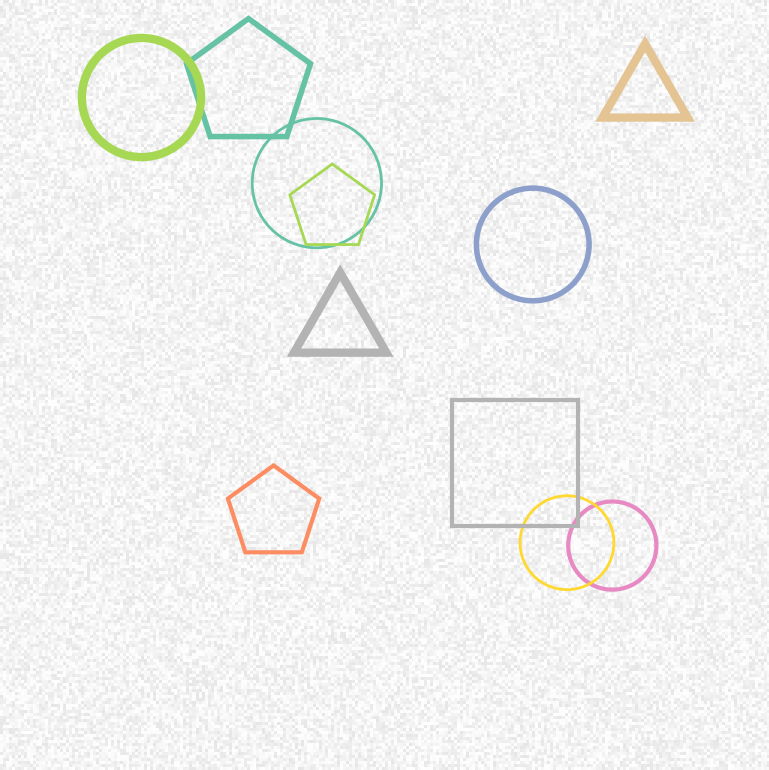[{"shape": "pentagon", "thickness": 2, "radius": 0.42, "center": [0.323, 0.891]}, {"shape": "circle", "thickness": 1, "radius": 0.42, "center": [0.412, 0.762]}, {"shape": "pentagon", "thickness": 1.5, "radius": 0.31, "center": [0.355, 0.333]}, {"shape": "circle", "thickness": 2, "radius": 0.37, "center": [0.692, 0.683]}, {"shape": "circle", "thickness": 1.5, "radius": 0.29, "center": [0.795, 0.291]}, {"shape": "pentagon", "thickness": 1, "radius": 0.29, "center": [0.431, 0.729]}, {"shape": "circle", "thickness": 3, "radius": 0.39, "center": [0.184, 0.873]}, {"shape": "circle", "thickness": 1, "radius": 0.3, "center": [0.736, 0.295]}, {"shape": "triangle", "thickness": 3, "radius": 0.32, "center": [0.838, 0.879]}, {"shape": "triangle", "thickness": 3, "radius": 0.35, "center": [0.442, 0.577]}, {"shape": "square", "thickness": 1.5, "radius": 0.41, "center": [0.669, 0.398]}]